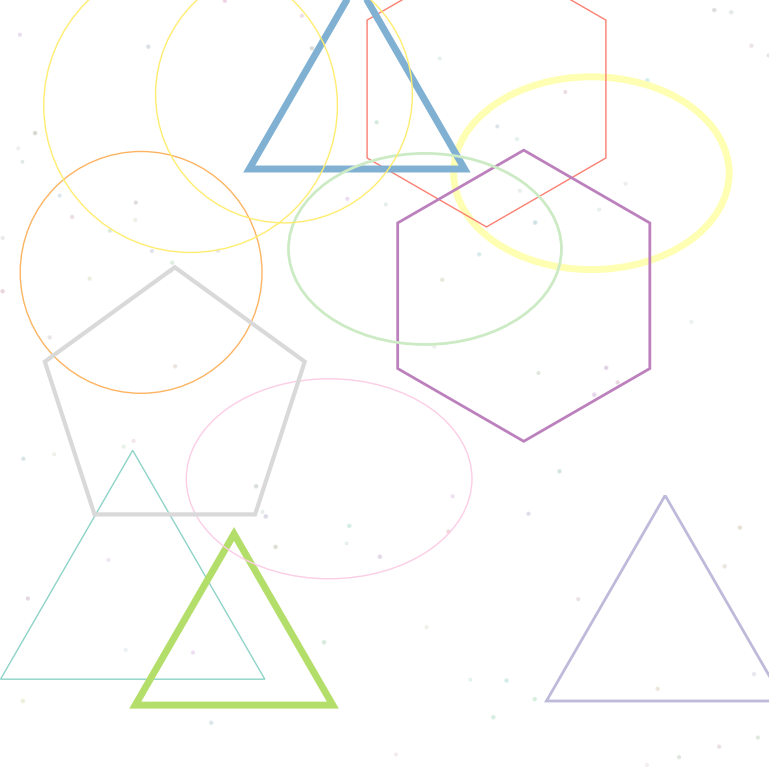[{"shape": "triangle", "thickness": 0.5, "radius": 0.99, "center": [0.172, 0.217]}, {"shape": "oval", "thickness": 2.5, "radius": 0.89, "center": [0.768, 0.775]}, {"shape": "triangle", "thickness": 1, "radius": 0.89, "center": [0.864, 0.179]}, {"shape": "hexagon", "thickness": 0.5, "radius": 0.9, "center": [0.632, 0.884]}, {"shape": "triangle", "thickness": 2.5, "radius": 0.81, "center": [0.464, 0.861]}, {"shape": "circle", "thickness": 0.5, "radius": 0.79, "center": [0.183, 0.646]}, {"shape": "triangle", "thickness": 2.5, "radius": 0.74, "center": [0.304, 0.158]}, {"shape": "oval", "thickness": 0.5, "radius": 0.93, "center": [0.427, 0.378]}, {"shape": "pentagon", "thickness": 1.5, "radius": 0.89, "center": [0.227, 0.475]}, {"shape": "hexagon", "thickness": 1, "radius": 0.95, "center": [0.68, 0.616]}, {"shape": "oval", "thickness": 1, "radius": 0.89, "center": [0.552, 0.677]}, {"shape": "circle", "thickness": 0.5, "radius": 0.95, "center": [0.248, 0.863]}, {"shape": "circle", "thickness": 0.5, "radius": 0.83, "center": [0.369, 0.877]}]